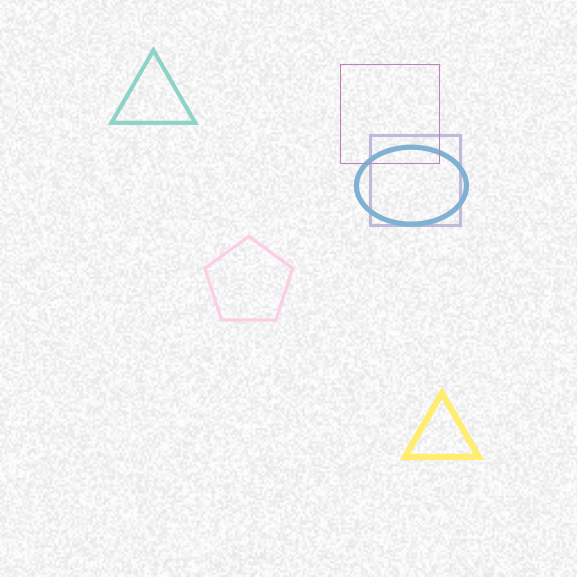[{"shape": "triangle", "thickness": 2, "radius": 0.42, "center": [0.266, 0.828]}, {"shape": "square", "thickness": 1.5, "radius": 0.39, "center": [0.719, 0.687]}, {"shape": "oval", "thickness": 2.5, "radius": 0.48, "center": [0.712, 0.678]}, {"shape": "pentagon", "thickness": 1.5, "radius": 0.4, "center": [0.431, 0.51]}, {"shape": "square", "thickness": 0.5, "radius": 0.43, "center": [0.674, 0.802]}, {"shape": "triangle", "thickness": 3, "radius": 0.37, "center": [0.765, 0.245]}]